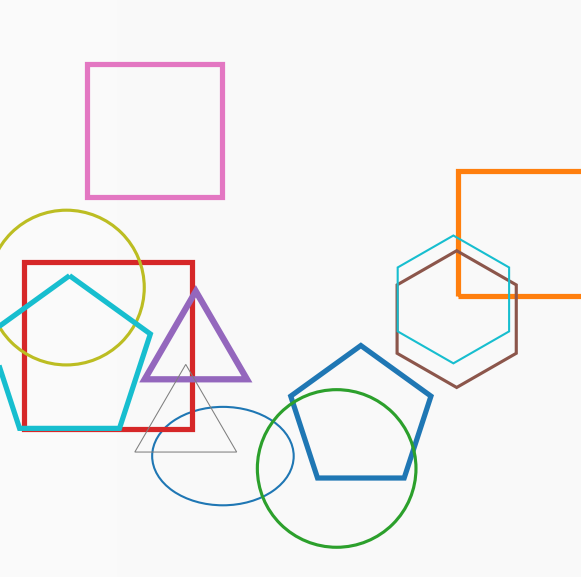[{"shape": "pentagon", "thickness": 2.5, "radius": 0.63, "center": [0.621, 0.274]}, {"shape": "oval", "thickness": 1, "radius": 0.61, "center": [0.384, 0.209]}, {"shape": "square", "thickness": 2.5, "radius": 0.54, "center": [0.896, 0.594]}, {"shape": "circle", "thickness": 1.5, "radius": 0.68, "center": [0.579, 0.188]}, {"shape": "square", "thickness": 2.5, "radius": 0.73, "center": [0.186, 0.401]}, {"shape": "triangle", "thickness": 3, "radius": 0.51, "center": [0.337, 0.393]}, {"shape": "hexagon", "thickness": 1.5, "radius": 0.59, "center": [0.786, 0.447]}, {"shape": "square", "thickness": 2.5, "radius": 0.58, "center": [0.266, 0.773]}, {"shape": "triangle", "thickness": 0.5, "radius": 0.51, "center": [0.32, 0.267]}, {"shape": "circle", "thickness": 1.5, "radius": 0.67, "center": [0.114, 0.501]}, {"shape": "hexagon", "thickness": 1, "radius": 0.55, "center": [0.78, 0.481]}, {"shape": "pentagon", "thickness": 2.5, "radius": 0.73, "center": [0.12, 0.376]}]